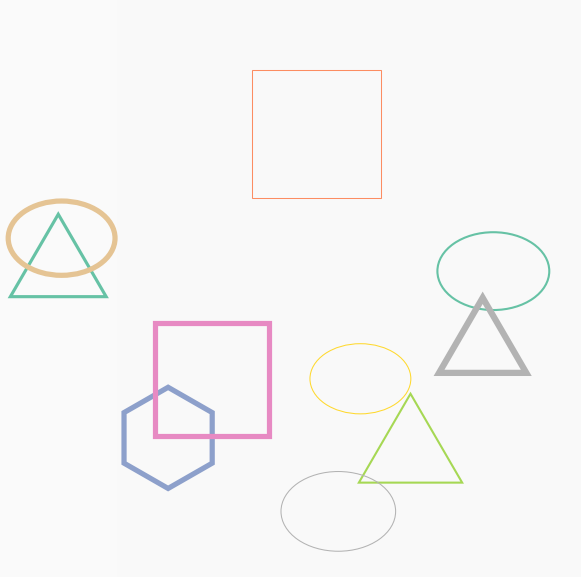[{"shape": "triangle", "thickness": 1.5, "radius": 0.48, "center": [0.1, 0.533]}, {"shape": "oval", "thickness": 1, "radius": 0.48, "center": [0.849, 0.53]}, {"shape": "square", "thickness": 0.5, "radius": 0.56, "center": [0.545, 0.767]}, {"shape": "hexagon", "thickness": 2.5, "radius": 0.44, "center": [0.289, 0.241]}, {"shape": "square", "thickness": 2.5, "radius": 0.49, "center": [0.365, 0.342]}, {"shape": "triangle", "thickness": 1, "radius": 0.51, "center": [0.706, 0.215]}, {"shape": "oval", "thickness": 0.5, "radius": 0.43, "center": [0.62, 0.343]}, {"shape": "oval", "thickness": 2.5, "radius": 0.46, "center": [0.106, 0.587]}, {"shape": "triangle", "thickness": 3, "radius": 0.43, "center": [0.83, 0.397]}, {"shape": "oval", "thickness": 0.5, "radius": 0.49, "center": [0.582, 0.114]}]